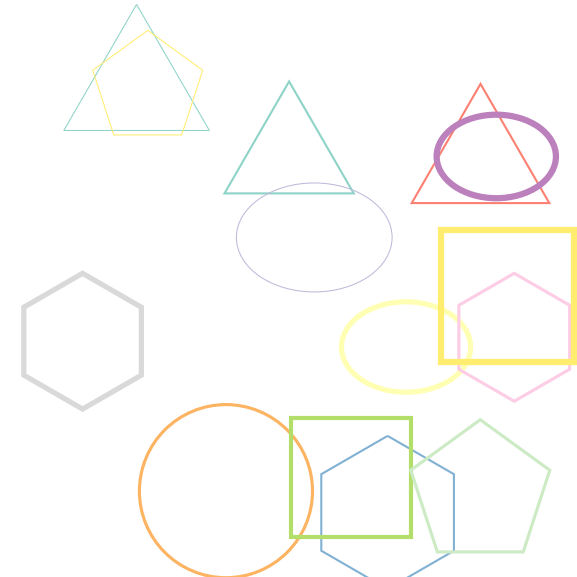[{"shape": "triangle", "thickness": 0.5, "radius": 0.73, "center": [0.237, 0.846]}, {"shape": "triangle", "thickness": 1, "radius": 0.65, "center": [0.501, 0.729]}, {"shape": "oval", "thickness": 2.5, "radius": 0.56, "center": [0.703, 0.398]}, {"shape": "oval", "thickness": 0.5, "radius": 0.67, "center": [0.544, 0.588]}, {"shape": "triangle", "thickness": 1, "radius": 0.69, "center": [0.832, 0.716]}, {"shape": "hexagon", "thickness": 1, "radius": 0.66, "center": [0.671, 0.112]}, {"shape": "circle", "thickness": 1.5, "radius": 0.75, "center": [0.391, 0.149]}, {"shape": "square", "thickness": 2, "radius": 0.52, "center": [0.608, 0.173]}, {"shape": "hexagon", "thickness": 1.5, "radius": 0.55, "center": [0.89, 0.415]}, {"shape": "hexagon", "thickness": 2.5, "radius": 0.59, "center": [0.143, 0.408]}, {"shape": "oval", "thickness": 3, "radius": 0.52, "center": [0.859, 0.728]}, {"shape": "pentagon", "thickness": 1.5, "radius": 0.63, "center": [0.832, 0.146]}, {"shape": "square", "thickness": 3, "radius": 0.57, "center": [0.879, 0.486]}, {"shape": "pentagon", "thickness": 0.5, "radius": 0.5, "center": [0.256, 0.847]}]